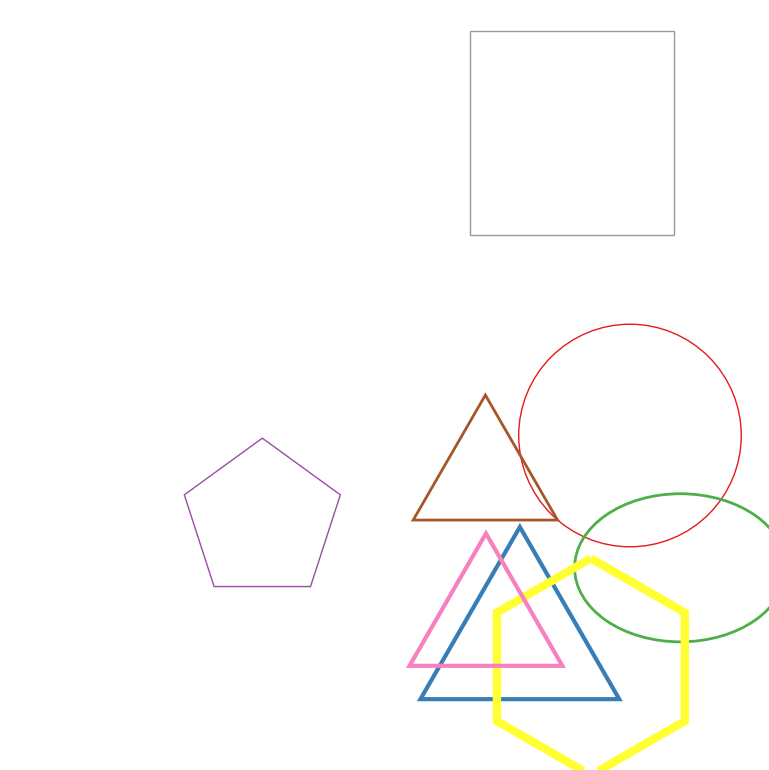[{"shape": "circle", "thickness": 0.5, "radius": 0.72, "center": [0.818, 0.434]}, {"shape": "triangle", "thickness": 1.5, "radius": 0.75, "center": [0.675, 0.167]}, {"shape": "oval", "thickness": 1, "radius": 0.69, "center": [0.884, 0.263]}, {"shape": "pentagon", "thickness": 0.5, "radius": 0.53, "center": [0.341, 0.324]}, {"shape": "hexagon", "thickness": 3, "radius": 0.7, "center": [0.767, 0.134]}, {"shape": "triangle", "thickness": 1, "radius": 0.54, "center": [0.63, 0.379]}, {"shape": "triangle", "thickness": 1.5, "radius": 0.57, "center": [0.631, 0.193]}, {"shape": "square", "thickness": 0.5, "radius": 0.66, "center": [0.743, 0.828]}]